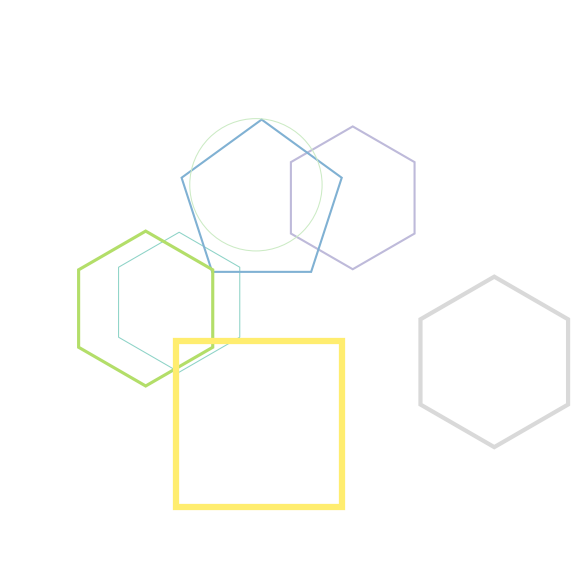[{"shape": "hexagon", "thickness": 0.5, "radius": 0.61, "center": [0.31, 0.476]}, {"shape": "hexagon", "thickness": 1, "radius": 0.62, "center": [0.611, 0.657]}, {"shape": "pentagon", "thickness": 1, "radius": 0.73, "center": [0.453, 0.646]}, {"shape": "hexagon", "thickness": 1.5, "radius": 0.67, "center": [0.252, 0.465]}, {"shape": "hexagon", "thickness": 2, "radius": 0.74, "center": [0.856, 0.372]}, {"shape": "circle", "thickness": 0.5, "radius": 0.57, "center": [0.443, 0.679]}, {"shape": "square", "thickness": 3, "radius": 0.72, "center": [0.449, 0.265]}]